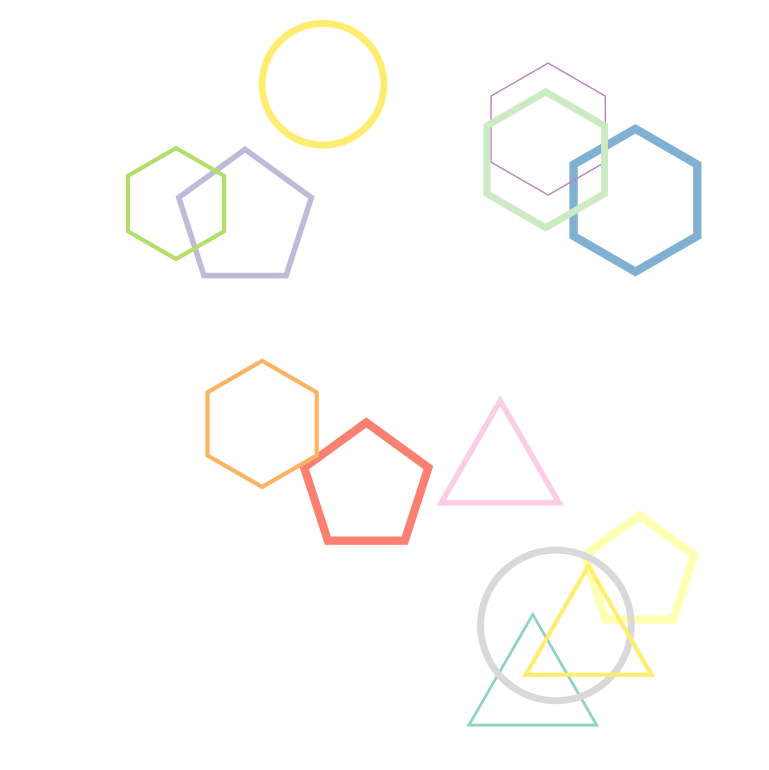[{"shape": "triangle", "thickness": 1, "radius": 0.48, "center": [0.692, 0.106]}, {"shape": "pentagon", "thickness": 3, "radius": 0.37, "center": [0.83, 0.256]}, {"shape": "pentagon", "thickness": 2, "radius": 0.45, "center": [0.318, 0.715]}, {"shape": "pentagon", "thickness": 3, "radius": 0.42, "center": [0.476, 0.366]}, {"shape": "hexagon", "thickness": 3, "radius": 0.46, "center": [0.825, 0.74]}, {"shape": "hexagon", "thickness": 1.5, "radius": 0.41, "center": [0.34, 0.449]}, {"shape": "hexagon", "thickness": 1.5, "radius": 0.36, "center": [0.229, 0.736]}, {"shape": "triangle", "thickness": 2, "radius": 0.44, "center": [0.65, 0.391]}, {"shape": "circle", "thickness": 2.5, "radius": 0.49, "center": [0.722, 0.188]}, {"shape": "hexagon", "thickness": 0.5, "radius": 0.43, "center": [0.712, 0.832]}, {"shape": "hexagon", "thickness": 2.5, "radius": 0.44, "center": [0.709, 0.793]}, {"shape": "triangle", "thickness": 1.5, "radius": 0.47, "center": [0.764, 0.171]}, {"shape": "circle", "thickness": 2.5, "radius": 0.4, "center": [0.419, 0.891]}]